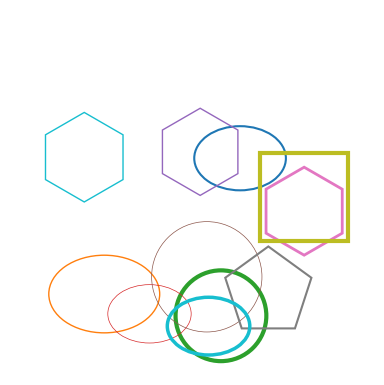[{"shape": "oval", "thickness": 1.5, "radius": 0.6, "center": [0.624, 0.589]}, {"shape": "oval", "thickness": 1, "radius": 0.72, "center": [0.271, 0.236]}, {"shape": "circle", "thickness": 3, "radius": 0.59, "center": [0.574, 0.18]}, {"shape": "oval", "thickness": 0.5, "radius": 0.54, "center": [0.388, 0.185]}, {"shape": "hexagon", "thickness": 1, "radius": 0.57, "center": [0.52, 0.606]}, {"shape": "circle", "thickness": 0.5, "radius": 0.72, "center": [0.537, 0.281]}, {"shape": "hexagon", "thickness": 2, "radius": 0.57, "center": [0.79, 0.451]}, {"shape": "pentagon", "thickness": 1.5, "radius": 0.59, "center": [0.697, 0.242]}, {"shape": "square", "thickness": 3, "radius": 0.57, "center": [0.79, 0.489]}, {"shape": "hexagon", "thickness": 1, "radius": 0.58, "center": [0.219, 0.592]}, {"shape": "oval", "thickness": 2.5, "radius": 0.54, "center": [0.542, 0.153]}]